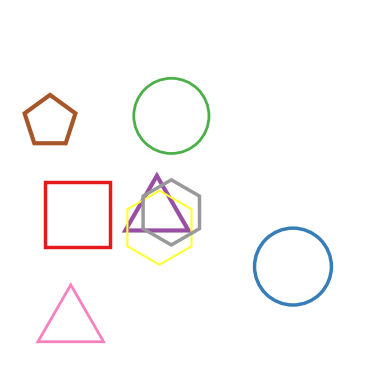[{"shape": "square", "thickness": 2.5, "radius": 0.42, "center": [0.202, 0.443]}, {"shape": "circle", "thickness": 2.5, "radius": 0.5, "center": [0.761, 0.308]}, {"shape": "circle", "thickness": 2, "radius": 0.49, "center": [0.445, 0.699]}, {"shape": "triangle", "thickness": 3, "radius": 0.47, "center": [0.407, 0.449]}, {"shape": "hexagon", "thickness": 1.5, "radius": 0.48, "center": [0.414, 0.409]}, {"shape": "pentagon", "thickness": 3, "radius": 0.35, "center": [0.13, 0.684]}, {"shape": "triangle", "thickness": 2, "radius": 0.49, "center": [0.184, 0.162]}, {"shape": "hexagon", "thickness": 2.5, "radius": 0.42, "center": [0.445, 0.448]}]